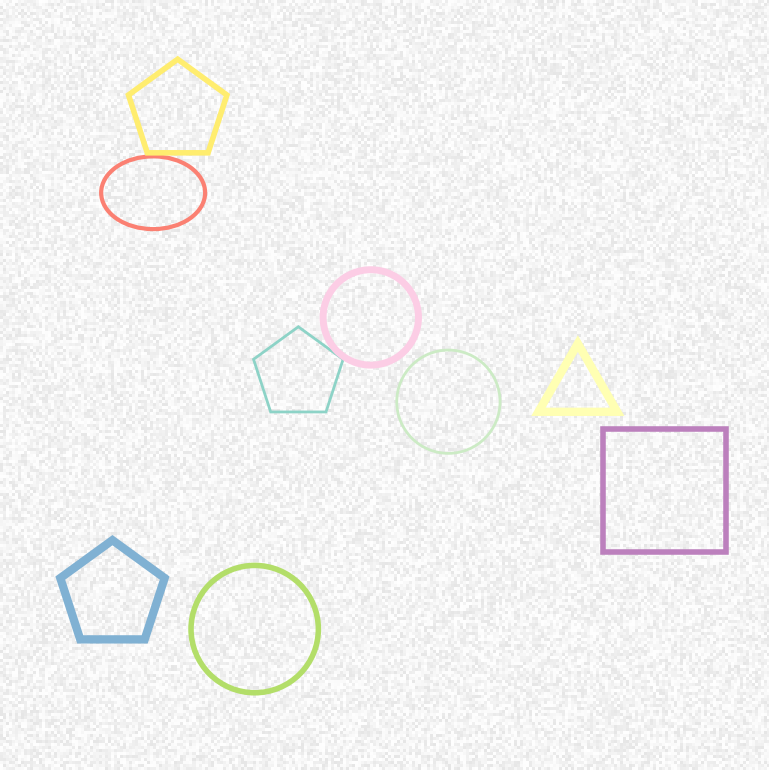[{"shape": "pentagon", "thickness": 1, "radius": 0.31, "center": [0.387, 0.514]}, {"shape": "triangle", "thickness": 3, "radius": 0.3, "center": [0.75, 0.495]}, {"shape": "oval", "thickness": 1.5, "radius": 0.34, "center": [0.199, 0.75]}, {"shape": "pentagon", "thickness": 3, "radius": 0.36, "center": [0.146, 0.227]}, {"shape": "circle", "thickness": 2, "radius": 0.41, "center": [0.331, 0.183]}, {"shape": "circle", "thickness": 2.5, "radius": 0.31, "center": [0.482, 0.588]}, {"shape": "square", "thickness": 2, "radius": 0.4, "center": [0.863, 0.363]}, {"shape": "circle", "thickness": 1, "radius": 0.34, "center": [0.582, 0.478]}, {"shape": "pentagon", "thickness": 2, "radius": 0.34, "center": [0.231, 0.856]}]